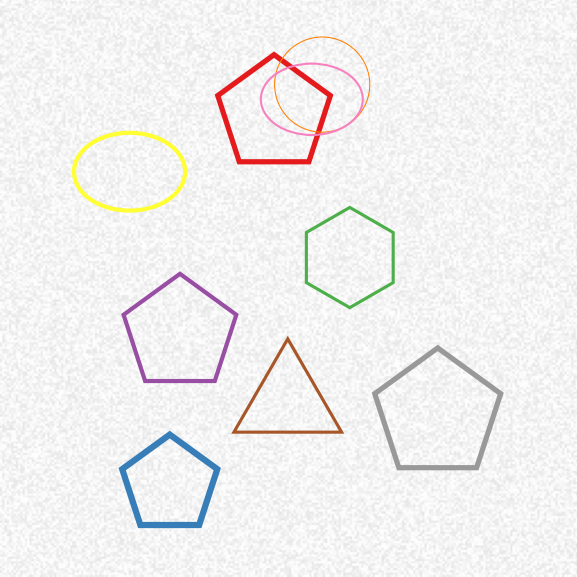[{"shape": "pentagon", "thickness": 2.5, "radius": 0.51, "center": [0.475, 0.802]}, {"shape": "pentagon", "thickness": 3, "radius": 0.43, "center": [0.294, 0.16]}, {"shape": "hexagon", "thickness": 1.5, "radius": 0.43, "center": [0.606, 0.553]}, {"shape": "pentagon", "thickness": 2, "radius": 0.51, "center": [0.312, 0.422]}, {"shape": "circle", "thickness": 0.5, "radius": 0.41, "center": [0.558, 0.853]}, {"shape": "oval", "thickness": 2, "radius": 0.48, "center": [0.224, 0.702]}, {"shape": "triangle", "thickness": 1.5, "radius": 0.54, "center": [0.498, 0.305]}, {"shape": "oval", "thickness": 1, "radius": 0.44, "center": [0.54, 0.827]}, {"shape": "pentagon", "thickness": 2.5, "radius": 0.57, "center": [0.758, 0.282]}]